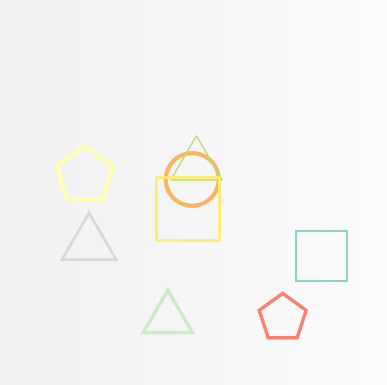[{"shape": "square", "thickness": 1.5, "radius": 0.33, "center": [0.83, 0.335]}, {"shape": "pentagon", "thickness": 3, "radius": 0.38, "center": [0.219, 0.544]}, {"shape": "pentagon", "thickness": 2.5, "radius": 0.32, "center": [0.729, 0.174]}, {"shape": "circle", "thickness": 3, "radius": 0.34, "center": [0.496, 0.534]}, {"shape": "triangle", "thickness": 1, "radius": 0.38, "center": [0.507, 0.571]}, {"shape": "triangle", "thickness": 2, "radius": 0.4, "center": [0.23, 0.366]}, {"shape": "triangle", "thickness": 2.5, "radius": 0.37, "center": [0.433, 0.173]}, {"shape": "square", "thickness": 2, "radius": 0.4, "center": [0.484, 0.458]}]